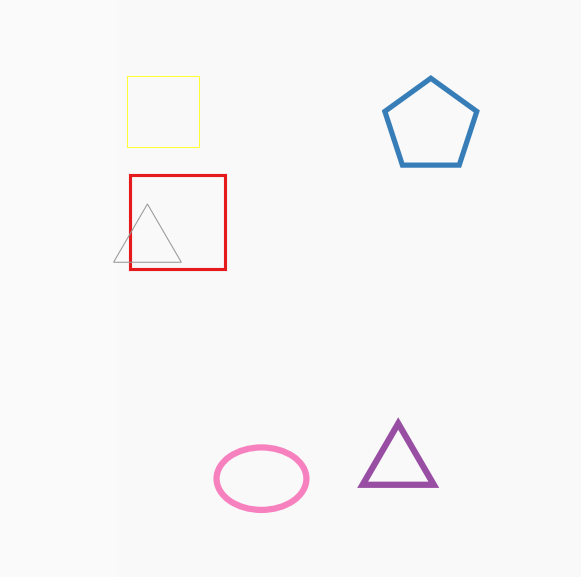[{"shape": "square", "thickness": 1.5, "radius": 0.41, "center": [0.305, 0.615]}, {"shape": "pentagon", "thickness": 2.5, "radius": 0.42, "center": [0.741, 0.78]}, {"shape": "triangle", "thickness": 3, "radius": 0.35, "center": [0.685, 0.195]}, {"shape": "square", "thickness": 0.5, "radius": 0.31, "center": [0.28, 0.806]}, {"shape": "oval", "thickness": 3, "radius": 0.39, "center": [0.45, 0.17]}, {"shape": "triangle", "thickness": 0.5, "radius": 0.34, "center": [0.254, 0.579]}]